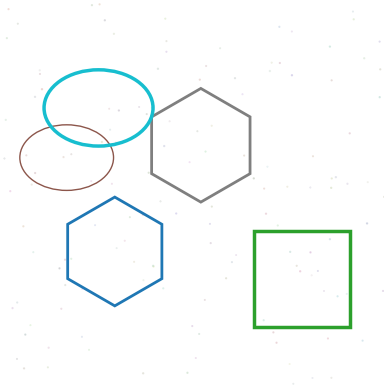[{"shape": "hexagon", "thickness": 2, "radius": 0.71, "center": [0.298, 0.347]}, {"shape": "square", "thickness": 2.5, "radius": 0.63, "center": [0.785, 0.275]}, {"shape": "oval", "thickness": 1, "radius": 0.61, "center": [0.173, 0.591]}, {"shape": "hexagon", "thickness": 2, "radius": 0.74, "center": [0.522, 0.623]}, {"shape": "oval", "thickness": 2.5, "radius": 0.71, "center": [0.256, 0.72]}]